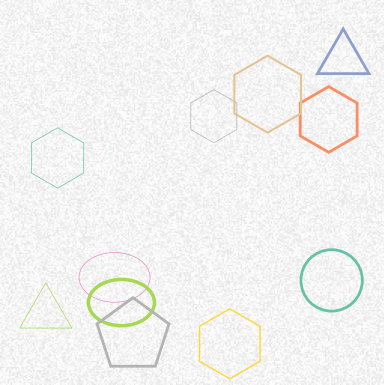[{"shape": "circle", "thickness": 2, "radius": 0.4, "center": [0.861, 0.272]}, {"shape": "hexagon", "thickness": 0.5, "radius": 0.39, "center": [0.15, 0.59]}, {"shape": "hexagon", "thickness": 2, "radius": 0.43, "center": [0.854, 0.69]}, {"shape": "triangle", "thickness": 2, "radius": 0.39, "center": [0.891, 0.847]}, {"shape": "oval", "thickness": 0.5, "radius": 0.46, "center": [0.298, 0.28]}, {"shape": "oval", "thickness": 2.5, "radius": 0.43, "center": [0.315, 0.214]}, {"shape": "triangle", "thickness": 0.5, "radius": 0.39, "center": [0.119, 0.187]}, {"shape": "hexagon", "thickness": 1, "radius": 0.45, "center": [0.597, 0.107]}, {"shape": "hexagon", "thickness": 1.5, "radius": 0.5, "center": [0.695, 0.755]}, {"shape": "hexagon", "thickness": 0.5, "radius": 0.35, "center": [0.555, 0.698]}, {"shape": "pentagon", "thickness": 2, "radius": 0.49, "center": [0.345, 0.128]}]